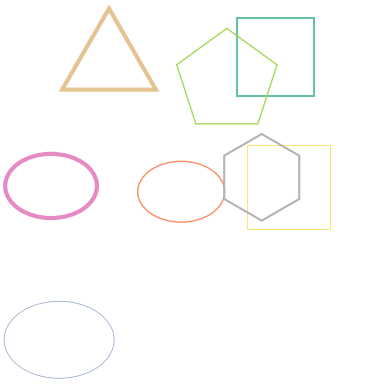[{"shape": "square", "thickness": 1.5, "radius": 0.5, "center": [0.716, 0.852]}, {"shape": "oval", "thickness": 1, "radius": 0.56, "center": [0.471, 0.502]}, {"shape": "oval", "thickness": 0.5, "radius": 0.71, "center": [0.154, 0.117]}, {"shape": "oval", "thickness": 3, "radius": 0.6, "center": [0.133, 0.517]}, {"shape": "pentagon", "thickness": 1, "radius": 0.69, "center": [0.589, 0.789]}, {"shape": "square", "thickness": 0.5, "radius": 0.54, "center": [0.749, 0.514]}, {"shape": "triangle", "thickness": 3, "radius": 0.7, "center": [0.283, 0.837]}, {"shape": "hexagon", "thickness": 1.5, "radius": 0.56, "center": [0.68, 0.539]}]